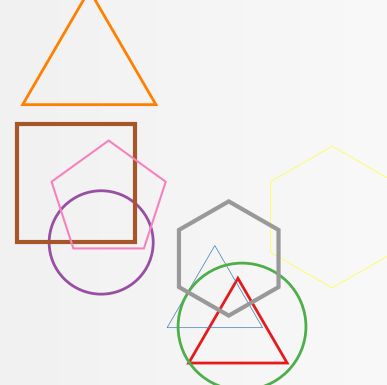[{"shape": "triangle", "thickness": 2, "radius": 0.73, "center": [0.614, 0.13]}, {"shape": "triangle", "thickness": 0.5, "radius": 0.71, "center": [0.554, 0.22]}, {"shape": "circle", "thickness": 2, "radius": 0.82, "center": [0.625, 0.152]}, {"shape": "circle", "thickness": 2, "radius": 0.67, "center": [0.261, 0.37]}, {"shape": "triangle", "thickness": 2, "radius": 0.99, "center": [0.23, 0.827]}, {"shape": "hexagon", "thickness": 0.5, "radius": 0.92, "center": [0.857, 0.436]}, {"shape": "square", "thickness": 3, "radius": 0.76, "center": [0.196, 0.525]}, {"shape": "pentagon", "thickness": 1.5, "radius": 0.77, "center": [0.28, 0.48]}, {"shape": "hexagon", "thickness": 3, "radius": 0.74, "center": [0.59, 0.329]}]